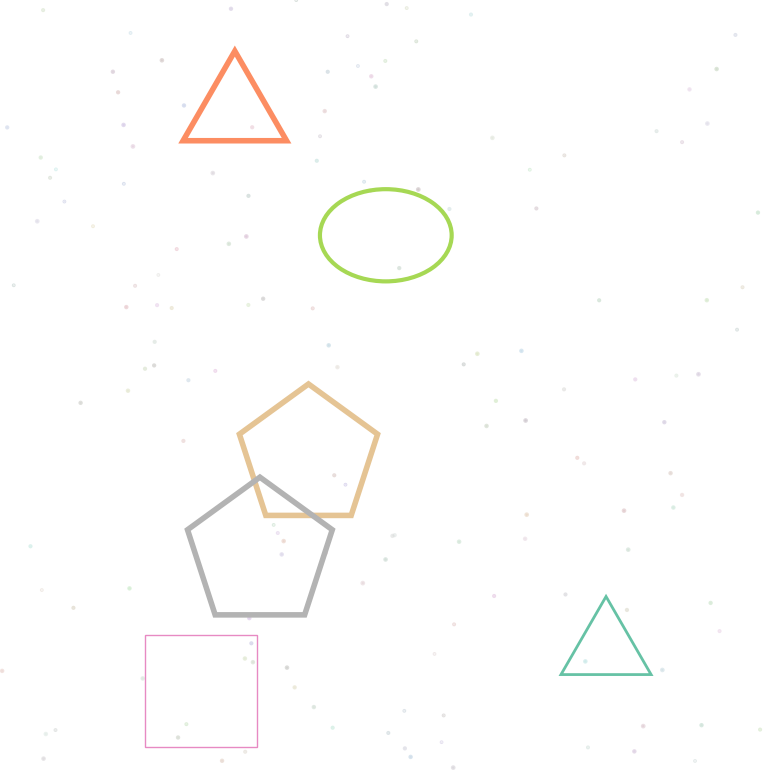[{"shape": "triangle", "thickness": 1, "radius": 0.34, "center": [0.787, 0.158]}, {"shape": "triangle", "thickness": 2, "radius": 0.39, "center": [0.305, 0.856]}, {"shape": "square", "thickness": 0.5, "radius": 0.36, "center": [0.261, 0.102]}, {"shape": "oval", "thickness": 1.5, "radius": 0.43, "center": [0.501, 0.694]}, {"shape": "pentagon", "thickness": 2, "radius": 0.47, "center": [0.401, 0.407]}, {"shape": "pentagon", "thickness": 2, "radius": 0.49, "center": [0.338, 0.281]}]